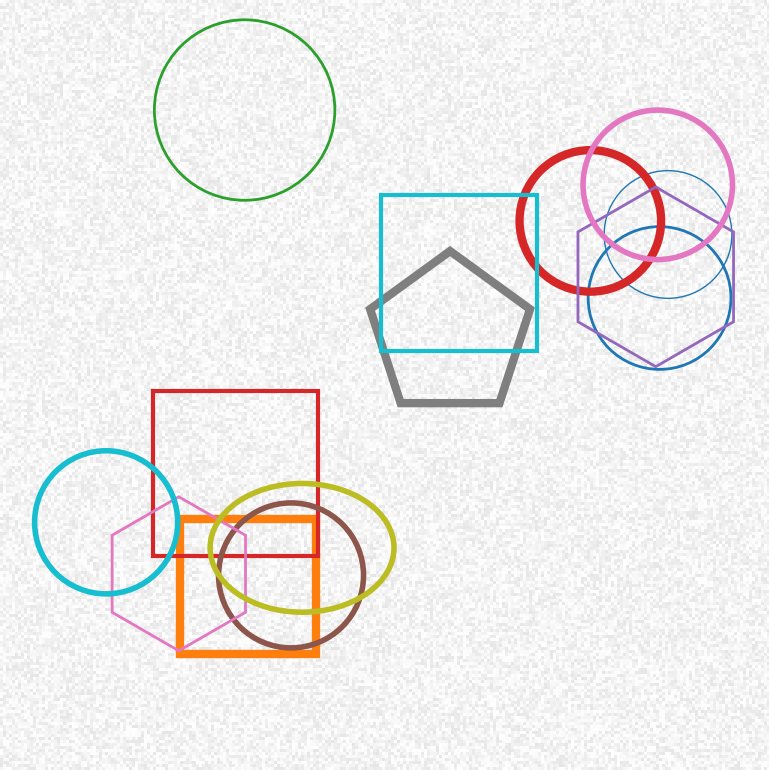[{"shape": "circle", "thickness": 0.5, "radius": 0.41, "center": [0.868, 0.695]}, {"shape": "circle", "thickness": 1, "radius": 0.46, "center": [0.857, 0.613]}, {"shape": "square", "thickness": 3, "radius": 0.44, "center": [0.322, 0.238]}, {"shape": "circle", "thickness": 1, "radius": 0.59, "center": [0.318, 0.857]}, {"shape": "circle", "thickness": 3, "radius": 0.46, "center": [0.767, 0.713]}, {"shape": "square", "thickness": 1.5, "radius": 0.54, "center": [0.306, 0.385]}, {"shape": "hexagon", "thickness": 1, "radius": 0.58, "center": [0.852, 0.64]}, {"shape": "circle", "thickness": 2, "radius": 0.47, "center": [0.378, 0.253]}, {"shape": "circle", "thickness": 2, "radius": 0.49, "center": [0.854, 0.76]}, {"shape": "hexagon", "thickness": 1, "radius": 0.5, "center": [0.232, 0.255]}, {"shape": "pentagon", "thickness": 3, "radius": 0.55, "center": [0.584, 0.565]}, {"shape": "oval", "thickness": 2, "radius": 0.6, "center": [0.392, 0.289]}, {"shape": "circle", "thickness": 2, "radius": 0.46, "center": [0.138, 0.322]}, {"shape": "square", "thickness": 1.5, "radius": 0.51, "center": [0.596, 0.646]}]